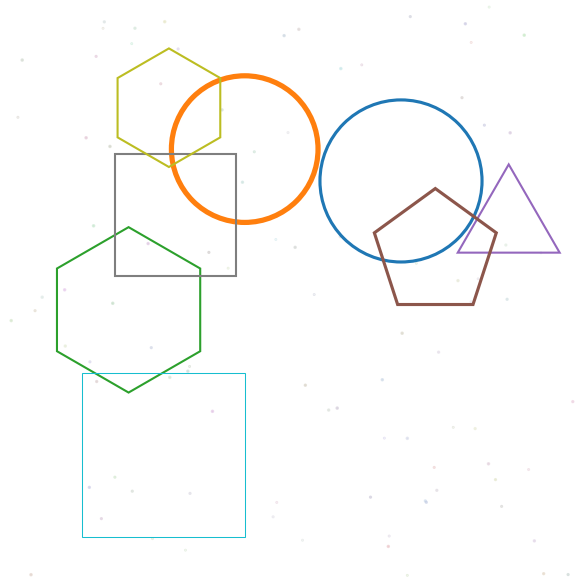[{"shape": "circle", "thickness": 1.5, "radius": 0.7, "center": [0.694, 0.686]}, {"shape": "circle", "thickness": 2.5, "radius": 0.63, "center": [0.424, 0.741]}, {"shape": "hexagon", "thickness": 1, "radius": 0.72, "center": [0.223, 0.463]}, {"shape": "triangle", "thickness": 1, "radius": 0.51, "center": [0.881, 0.613]}, {"shape": "pentagon", "thickness": 1.5, "radius": 0.56, "center": [0.754, 0.562]}, {"shape": "square", "thickness": 1, "radius": 0.53, "center": [0.304, 0.627]}, {"shape": "hexagon", "thickness": 1, "radius": 0.51, "center": [0.293, 0.813]}, {"shape": "square", "thickness": 0.5, "radius": 0.71, "center": [0.283, 0.211]}]